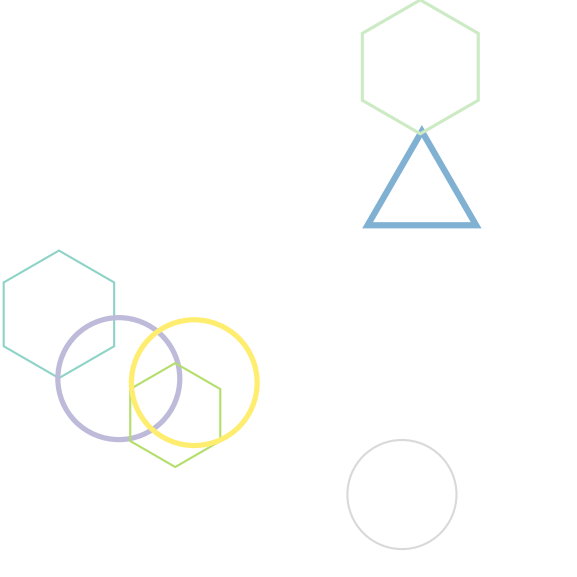[{"shape": "hexagon", "thickness": 1, "radius": 0.55, "center": [0.102, 0.455]}, {"shape": "circle", "thickness": 2.5, "radius": 0.53, "center": [0.206, 0.344]}, {"shape": "triangle", "thickness": 3, "radius": 0.54, "center": [0.73, 0.663]}, {"shape": "hexagon", "thickness": 1, "radius": 0.45, "center": [0.303, 0.28]}, {"shape": "circle", "thickness": 1, "radius": 0.47, "center": [0.696, 0.143]}, {"shape": "hexagon", "thickness": 1.5, "radius": 0.58, "center": [0.728, 0.883]}, {"shape": "circle", "thickness": 2.5, "radius": 0.54, "center": [0.336, 0.337]}]